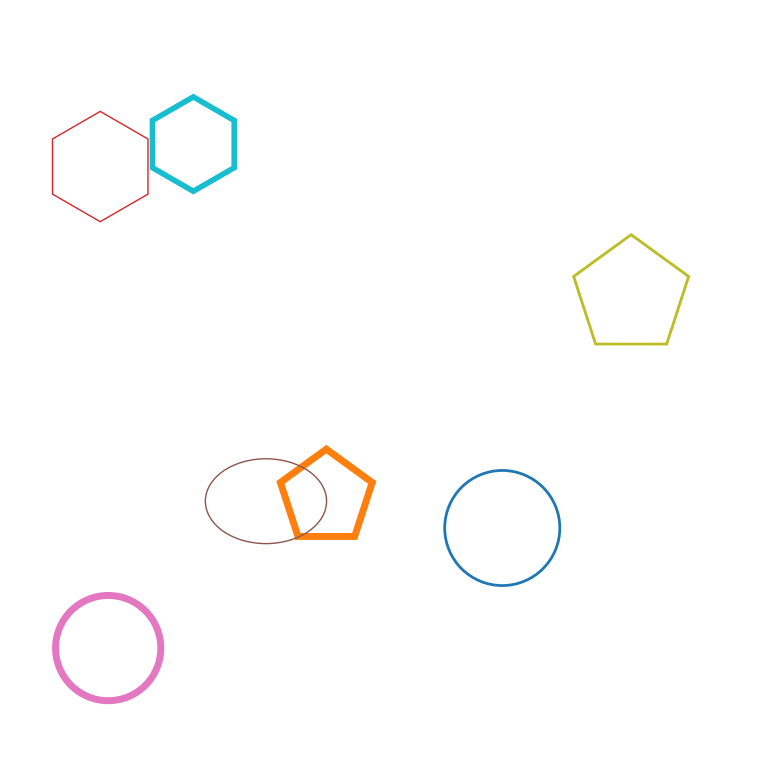[{"shape": "circle", "thickness": 1, "radius": 0.37, "center": [0.652, 0.314]}, {"shape": "pentagon", "thickness": 2.5, "radius": 0.31, "center": [0.424, 0.354]}, {"shape": "hexagon", "thickness": 0.5, "radius": 0.36, "center": [0.13, 0.784]}, {"shape": "oval", "thickness": 0.5, "radius": 0.39, "center": [0.345, 0.349]}, {"shape": "circle", "thickness": 2.5, "radius": 0.34, "center": [0.141, 0.158]}, {"shape": "pentagon", "thickness": 1, "radius": 0.39, "center": [0.82, 0.617]}, {"shape": "hexagon", "thickness": 2, "radius": 0.31, "center": [0.251, 0.813]}]